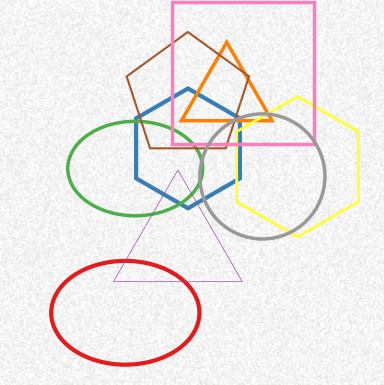[{"shape": "oval", "thickness": 3, "radius": 0.96, "center": [0.325, 0.188]}, {"shape": "hexagon", "thickness": 3, "radius": 0.78, "center": [0.488, 0.615]}, {"shape": "oval", "thickness": 2.5, "radius": 0.88, "center": [0.351, 0.562]}, {"shape": "triangle", "thickness": 0.5, "radius": 0.97, "center": [0.462, 0.365]}, {"shape": "triangle", "thickness": 2.5, "radius": 0.68, "center": [0.589, 0.754]}, {"shape": "hexagon", "thickness": 2, "radius": 0.91, "center": [0.773, 0.567]}, {"shape": "pentagon", "thickness": 1.5, "radius": 0.84, "center": [0.488, 0.75]}, {"shape": "square", "thickness": 2.5, "radius": 0.92, "center": [0.632, 0.811]}, {"shape": "circle", "thickness": 2.5, "radius": 0.81, "center": [0.682, 0.542]}]